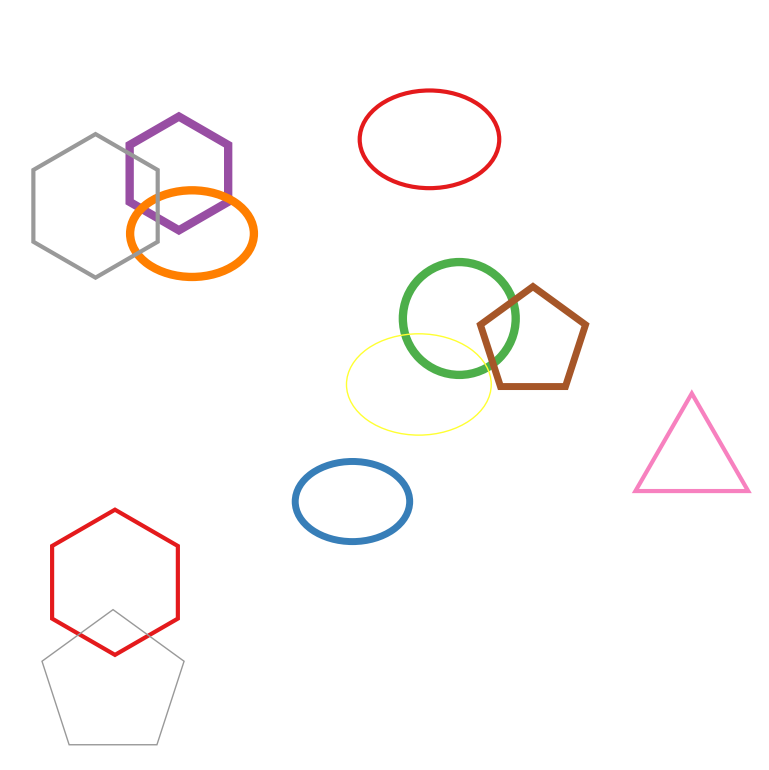[{"shape": "oval", "thickness": 1.5, "radius": 0.45, "center": [0.558, 0.819]}, {"shape": "hexagon", "thickness": 1.5, "radius": 0.47, "center": [0.149, 0.244]}, {"shape": "oval", "thickness": 2.5, "radius": 0.37, "center": [0.458, 0.349]}, {"shape": "circle", "thickness": 3, "radius": 0.37, "center": [0.596, 0.586]}, {"shape": "hexagon", "thickness": 3, "radius": 0.37, "center": [0.232, 0.775]}, {"shape": "oval", "thickness": 3, "radius": 0.4, "center": [0.249, 0.697]}, {"shape": "oval", "thickness": 0.5, "radius": 0.47, "center": [0.544, 0.501]}, {"shape": "pentagon", "thickness": 2.5, "radius": 0.36, "center": [0.692, 0.556]}, {"shape": "triangle", "thickness": 1.5, "radius": 0.42, "center": [0.898, 0.405]}, {"shape": "hexagon", "thickness": 1.5, "radius": 0.47, "center": [0.124, 0.733]}, {"shape": "pentagon", "thickness": 0.5, "radius": 0.48, "center": [0.147, 0.111]}]